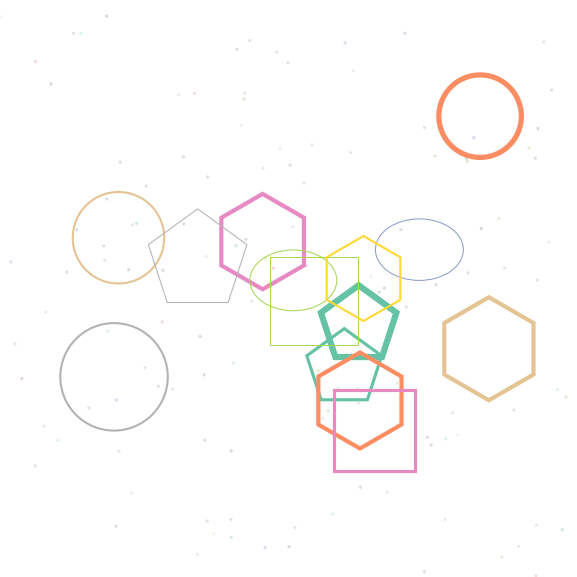[{"shape": "pentagon", "thickness": 1.5, "radius": 0.34, "center": [0.596, 0.362]}, {"shape": "pentagon", "thickness": 3, "radius": 0.34, "center": [0.621, 0.436]}, {"shape": "circle", "thickness": 2.5, "radius": 0.36, "center": [0.831, 0.798]}, {"shape": "hexagon", "thickness": 2, "radius": 0.42, "center": [0.623, 0.306]}, {"shape": "oval", "thickness": 0.5, "radius": 0.38, "center": [0.726, 0.567]}, {"shape": "hexagon", "thickness": 2, "radius": 0.41, "center": [0.455, 0.581]}, {"shape": "square", "thickness": 1.5, "radius": 0.35, "center": [0.648, 0.254]}, {"shape": "oval", "thickness": 0.5, "radius": 0.38, "center": [0.508, 0.514]}, {"shape": "square", "thickness": 0.5, "radius": 0.38, "center": [0.544, 0.478]}, {"shape": "hexagon", "thickness": 1, "radius": 0.37, "center": [0.629, 0.517]}, {"shape": "hexagon", "thickness": 2, "radius": 0.45, "center": [0.847, 0.395]}, {"shape": "circle", "thickness": 1, "radius": 0.4, "center": [0.205, 0.587]}, {"shape": "pentagon", "thickness": 0.5, "radius": 0.45, "center": [0.342, 0.548]}, {"shape": "circle", "thickness": 1, "radius": 0.47, "center": [0.197, 0.347]}]